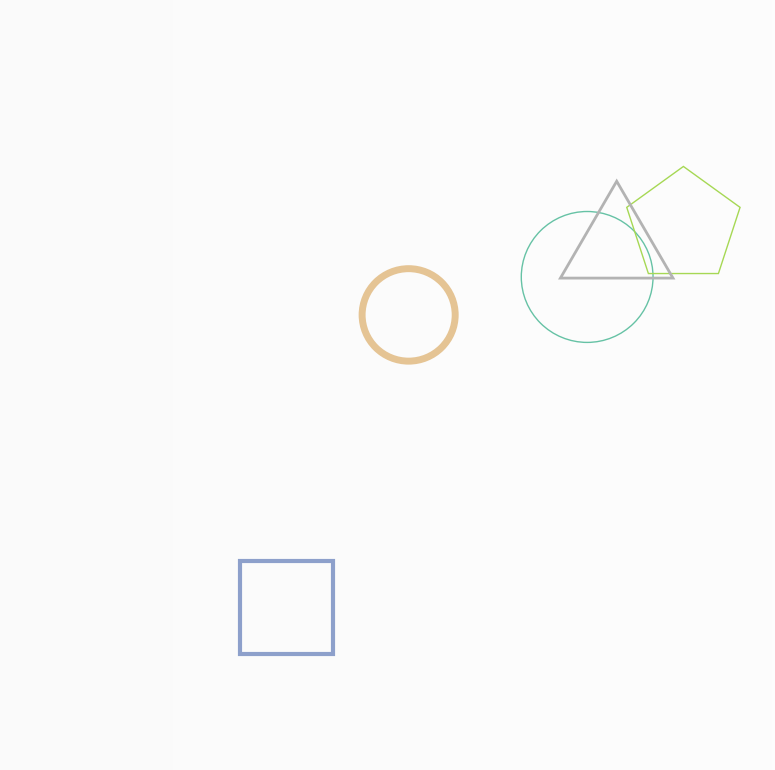[{"shape": "circle", "thickness": 0.5, "radius": 0.43, "center": [0.758, 0.64]}, {"shape": "square", "thickness": 1.5, "radius": 0.3, "center": [0.37, 0.211]}, {"shape": "pentagon", "thickness": 0.5, "radius": 0.38, "center": [0.882, 0.707]}, {"shape": "circle", "thickness": 2.5, "radius": 0.3, "center": [0.527, 0.591]}, {"shape": "triangle", "thickness": 1, "radius": 0.42, "center": [0.796, 0.681]}]